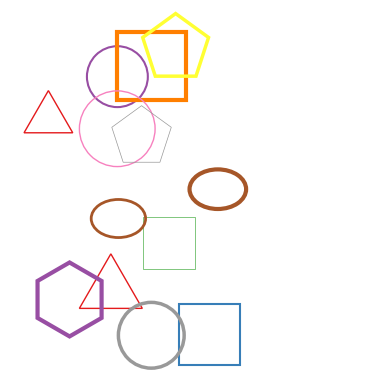[{"shape": "triangle", "thickness": 1, "radius": 0.37, "center": [0.126, 0.692]}, {"shape": "triangle", "thickness": 1, "radius": 0.47, "center": [0.288, 0.246]}, {"shape": "square", "thickness": 1.5, "radius": 0.4, "center": [0.544, 0.131]}, {"shape": "square", "thickness": 0.5, "radius": 0.33, "center": [0.439, 0.369]}, {"shape": "circle", "thickness": 1.5, "radius": 0.4, "center": [0.305, 0.801]}, {"shape": "hexagon", "thickness": 3, "radius": 0.48, "center": [0.181, 0.222]}, {"shape": "square", "thickness": 3, "radius": 0.45, "center": [0.393, 0.829]}, {"shape": "pentagon", "thickness": 2.5, "radius": 0.45, "center": [0.456, 0.875]}, {"shape": "oval", "thickness": 2, "radius": 0.35, "center": [0.308, 0.432]}, {"shape": "oval", "thickness": 3, "radius": 0.37, "center": [0.566, 0.509]}, {"shape": "circle", "thickness": 1, "radius": 0.49, "center": [0.305, 0.666]}, {"shape": "pentagon", "thickness": 0.5, "radius": 0.41, "center": [0.368, 0.644]}, {"shape": "circle", "thickness": 2.5, "radius": 0.43, "center": [0.393, 0.129]}]